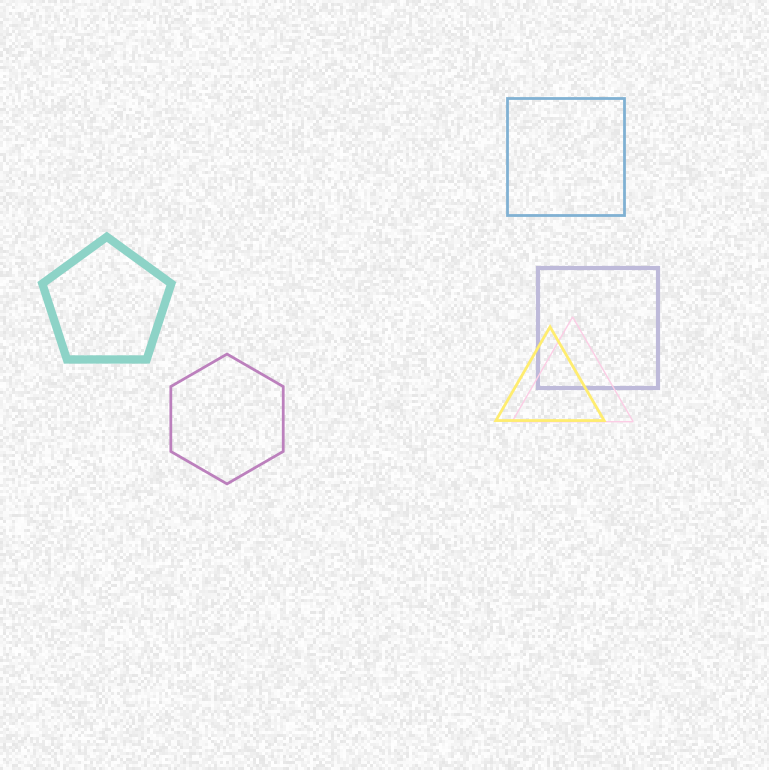[{"shape": "pentagon", "thickness": 3, "radius": 0.44, "center": [0.139, 0.604]}, {"shape": "square", "thickness": 1.5, "radius": 0.39, "center": [0.777, 0.574]}, {"shape": "square", "thickness": 1, "radius": 0.38, "center": [0.735, 0.797]}, {"shape": "triangle", "thickness": 0.5, "radius": 0.45, "center": [0.744, 0.498]}, {"shape": "hexagon", "thickness": 1, "radius": 0.42, "center": [0.295, 0.456]}, {"shape": "triangle", "thickness": 1, "radius": 0.41, "center": [0.714, 0.494]}]